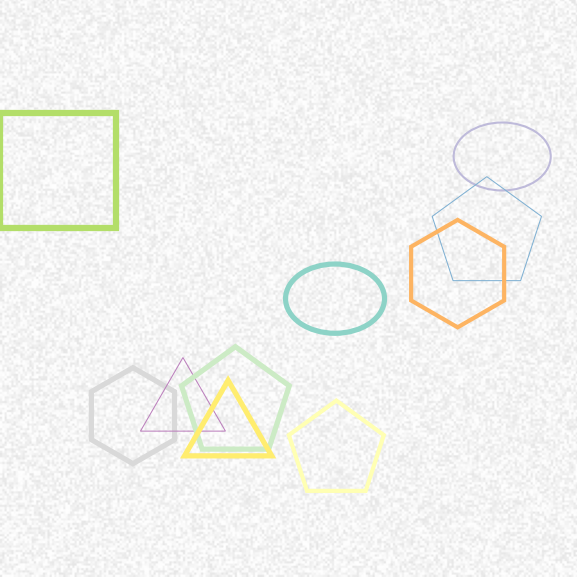[{"shape": "oval", "thickness": 2.5, "radius": 0.43, "center": [0.58, 0.482]}, {"shape": "pentagon", "thickness": 2, "radius": 0.43, "center": [0.582, 0.219]}, {"shape": "oval", "thickness": 1, "radius": 0.42, "center": [0.87, 0.728]}, {"shape": "pentagon", "thickness": 0.5, "radius": 0.5, "center": [0.843, 0.594]}, {"shape": "hexagon", "thickness": 2, "radius": 0.47, "center": [0.792, 0.525]}, {"shape": "square", "thickness": 3, "radius": 0.5, "center": [0.1, 0.704]}, {"shape": "hexagon", "thickness": 2.5, "radius": 0.42, "center": [0.23, 0.279]}, {"shape": "triangle", "thickness": 0.5, "radius": 0.42, "center": [0.317, 0.295]}, {"shape": "pentagon", "thickness": 2.5, "radius": 0.49, "center": [0.408, 0.301]}, {"shape": "triangle", "thickness": 2.5, "radius": 0.44, "center": [0.395, 0.253]}]